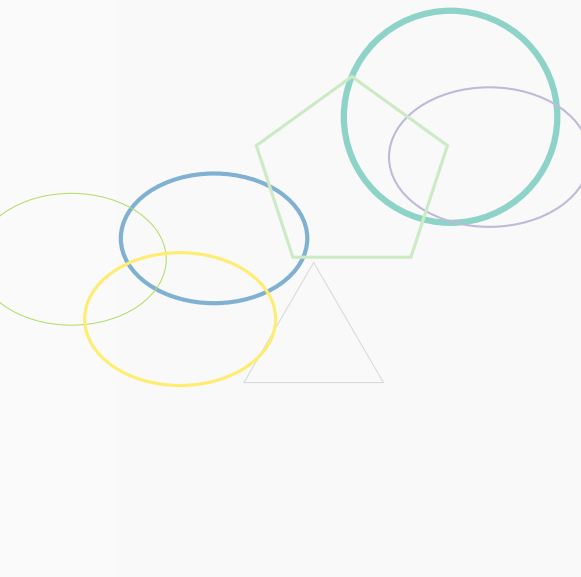[{"shape": "circle", "thickness": 3, "radius": 0.92, "center": [0.775, 0.797]}, {"shape": "oval", "thickness": 1, "radius": 0.86, "center": [0.842, 0.727]}, {"shape": "oval", "thickness": 2, "radius": 0.8, "center": [0.368, 0.586]}, {"shape": "oval", "thickness": 0.5, "radius": 0.82, "center": [0.123, 0.55]}, {"shape": "triangle", "thickness": 0.5, "radius": 0.69, "center": [0.54, 0.406]}, {"shape": "pentagon", "thickness": 1.5, "radius": 0.86, "center": [0.605, 0.694]}, {"shape": "oval", "thickness": 1.5, "radius": 0.82, "center": [0.31, 0.447]}]